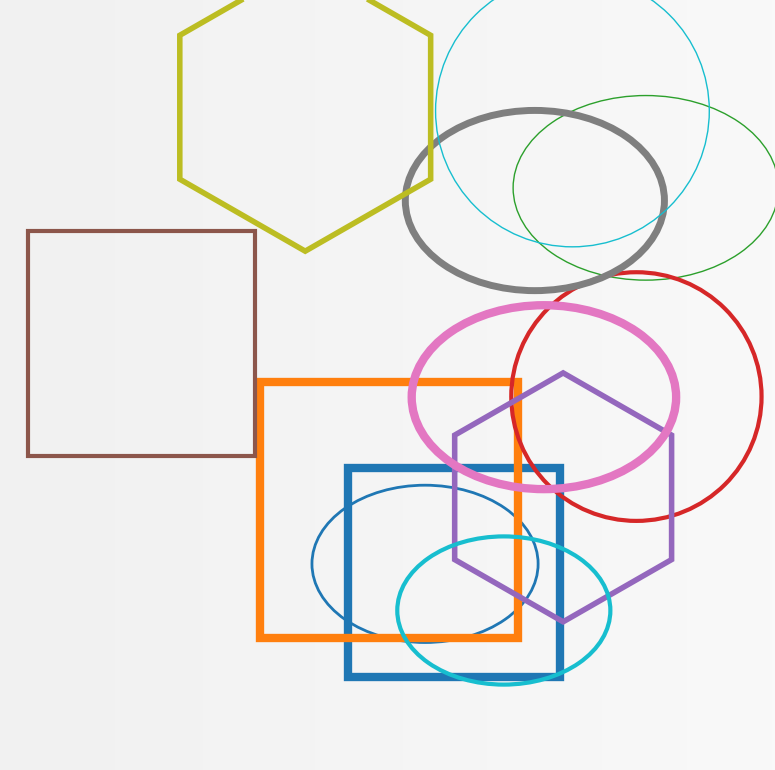[{"shape": "square", "thickness": 3, "radius": 0.68, "center": [0.586, 0.257]}, {"shape": "oval", "thickness": 1, "radius": 0.73, "center": [0.548, 0.268]}, {"shape": "square", "thickness": 3, "radius": 0.83, "center": [0.502, 0.338]}, {"shape": "oval", "thickness": 0.5, "radius": 0.86, "center": [0.833, 0.756]}, {"shape": "circle", "thickness": 1.5, "radius": 0.81, "center": [0.821, 0.485]}, {"shape": "hexagon", "thickness": 2, "radius": 0.81, "center": [0.727, 0.354]}, {"shape": "square", "thickness": 1.5, "radius": 0.73, "center": [0.183, 0.554]}, {"shape": "oval", "thickness": 3, "radius": 0.85, "center": [0.702, 0.484]}, {"shape": "oval", "thickness": 2.5, "radius": 0.84, "center": [0.69, 0.74]}, {"shape": "hexagon", "thickness": 2, "radius": 0.93, "center": [0.394, 0.861]}, {"shape": "circle", "thickness": 0.5, "radius": 0.88, "center": [0.739, 0.856]}, {"shape": "oval", "thickness": 1.5, "radius": 0.69, "center": [0.65, 0.207]}]